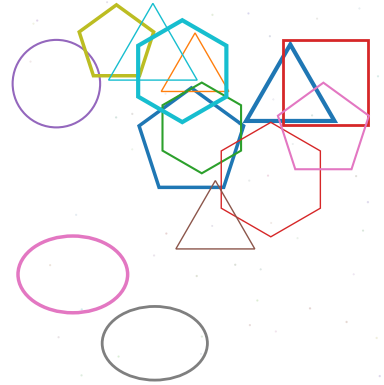[{"shape": "triangle", "thickness": 3, "radius": 0.66, "center": [0.754, 0.752]}, {"shape": "pentagon", "thickness": 2.5, "radius": 0.71, "center": [0.497, 0.629]}, {"shape": "triangle", "thickness": 1, "radius": 0.51, "center": [0.507, 0.813]}, {"shape": "hexagon", "thickness": 1.5, "radius": 0.59, "center": [0.524, 0.668]}, {"shape": "square", "thickness": 2, "radius": 0.55, "center": [0.845, 0.785]}, {"shape": "hexagon", "thickness": 1, "radius": 0.74, "center": [0.703, 0.534]}, {"shape": "circle", "thickness": 1.5, "radius": 0.57, "center": [0.146, 0.783]}, {"shape": "triangle", "thickness": 1, "radius": 0.59, "center": [0.559, 0.413]}, {"shape": "oval", "thickness": 2.5, "radius": 0.71, "center": [0.189, 0.287]}, {"shape": "pentagon", "thickness": 1.5, "radius": 0.62, "center": [0.84, 0.661]}, {"shape": "oval", "thickness": 2, "radius": 0.68, "center": [0.402, 0.108]}, {"shape": "pentagon", "thickness": 2.5, "radius": 0.51, "center": [0.302, 0.886]}, {"shape": "hexagon", "thickness": 3, "radius": 0.66, "center": [0.473, 0.815]}, {"shape": "triangle", "thickness": 1, "radius": 0.66, "center": [0.397, 0.858]}]